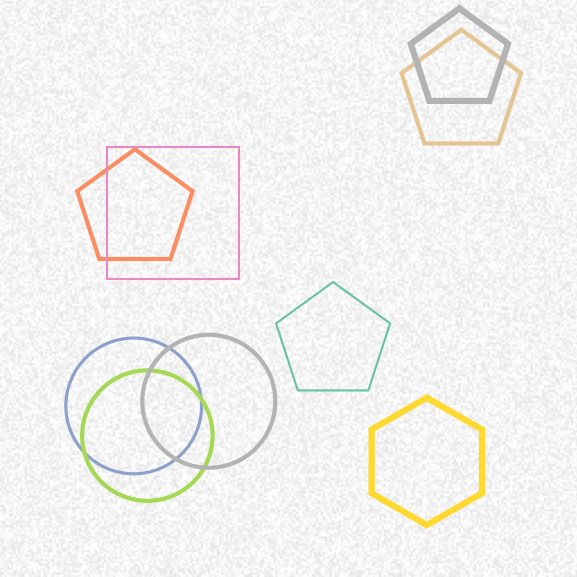[{"shape": "pentagon", "thickness": 1, "radius": 0.52, "center": [0.577, 0.407]}, {"shape": "pentagon", "thickness": 2, "radius": 0.53, "center": [0.234, 0.636]}, {"shape": "circle", "thickness": 1.5, "radius": 0.59, "center": [0.231, 0.296]}, {"shape": "square", "thickness": 1, "radius": 0.57, "center": [0.3, 0.63]}, {"shape": "circle", "thickness": 2, "radius": 0.56, "center": [0.255, 0.245]}, {"shape": "hexagon", "thickness": 3, "radius": 0.55, "center": [0.739, 0.2]}, {"shape": "pentagon", "thickness": 2, "radius": 0.54, "center": [0.799, 0.839]}, {"shape": "circle", "thickness": 2, "radius": 0.58, "center": [0.362, 0.304]}, {"shape": "pentagon", "thickness": 3, "radius": 0.44, "center": [0.796, 0.896]}]